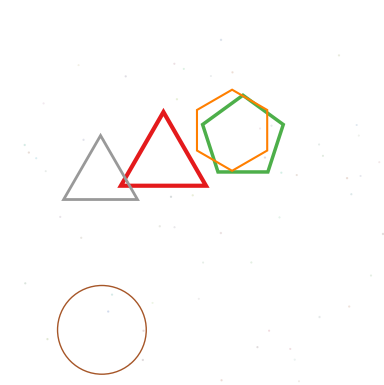[{"shape": "triangle", "thickness": 3, "radius": 0.64, "center": [0.425, 0.581]}, {"shape": "pentagon", "thickness": 2.5, "radius": 0.55, "center": [0.631, 0.642]}, {"shape": "hexagon", "thickness": 1.5, "radius": 0.53, "center": [0.603, 0.662]}, {"shape": "circle", "thickness": 1, "radius": 0.58, "center": [0.265, 0.143]}, {"shape": "triangle", "thickness": 2, "radius": 0.55, "center": [0.261, 0.537]}]